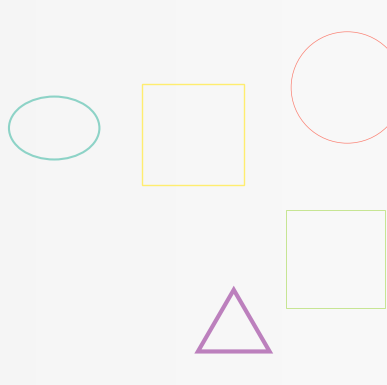[{"shape": "oval", "thickness": 1.5, "radius": 0.58, "center": [0.14, 0.667]}, {"shape": "circle", "thickness": 0.5, "radius": 0.72, "center": [0.896, 0.773]}, {"shape": "square", "thickness": 0.5, "radius": 0.64, "center": [0.866, 0.328]}, {"shape": "triangle", "thickness": 3, "radius": 0.53, "center": [0.603, 0.14]}, {"shape": "square", "thickness": 1, "radius": 0.66, "center": [0.498, 0.65]}]